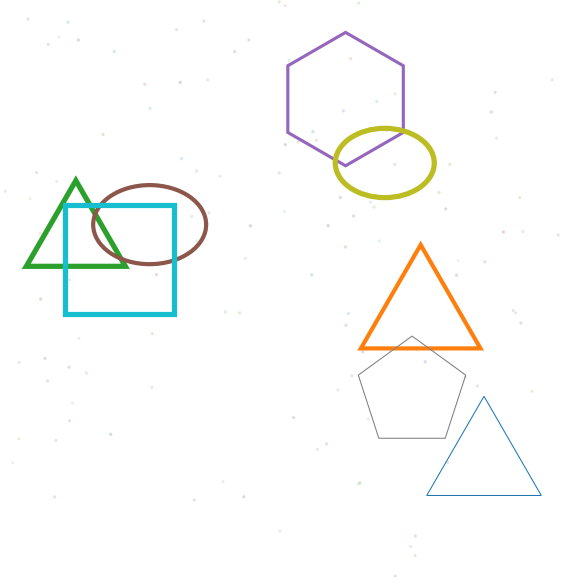[{"shape": "triangle", "thickness": 0.5, "radius": 0.57, "center": [0.838, 0.198]}, {"shape": "triangle", "thickness": 2, "radius": 0.6, "center": [0.728, 0.456]}, {"shape": "triangle", "thickness": 2.5, "radius": 0.5, "center": [0.131, 0.587]}, {"shape": "hexagon", "thickness": 1.5, "radius": 0.58, "center": [0.598, 0.828]}, {"shape": "oval", "thickness": 2, "radius": 0.49, "center": [0.259, 0.61]}, {"shape": "pentagon", "thickness": 0.5, "radius": 0.49, "center": [0.713, 0.319]}, {"shape": "oval", "thickness": 2.5, "radius": 0.43, "center": [0.666, 0.717]}, {"shape": "square", "thickness": 2.5, "radius": 0.47, "center": [0.207, 0.549]}]